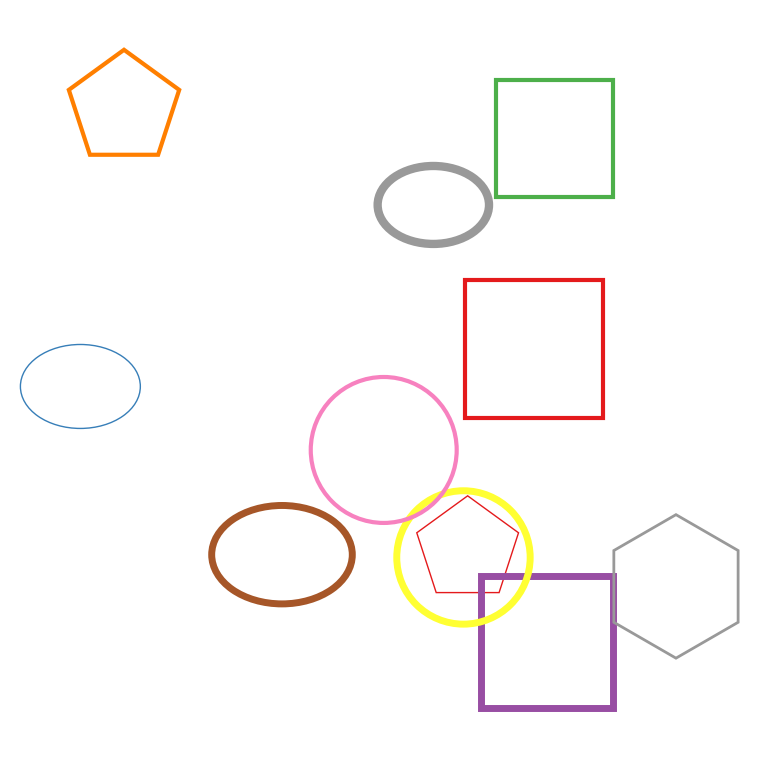[{"shape": "square", "thickness": 1.5, "radius": 0.45, "center": [0.693, 0.547]}, {"shape": "pentagon", "thickness": 0.5, "radius": 0.35, "center": [0.607, 0.287]}, {"shape": "oval", "thickness": 0.5, "radius": 0.39, "center": [0.104, 0.498]}, {"shape": "square", "thickness": 1.5, "radius": 0.38, "center": [0.72, 0.82]}, {"shape": "square", "thickness": 2.5, "radius": 0.43, "center": [0.711, 0.166]}, {"shape": "pentagon", "thickness": 1.5, "radius": 0.38, "center": [0.161, 0.86]}, {"shape": "circle", "thickness": 2.5, "radius": 0.43, "center": [0.602, 0.276]}, {"shape": "oval", "thickness": 2.5, "radius": 0.46, "center": [0.366, 0.28]}, {"shape": "circle", "thickness": 1.5, "radius": 0.47, "center": [0.498, 0.416]}, {"shape": "hexagon", "thickness": 1, "radius": 0.47, "center": [0.878, 0.238]}, {"shape": "oval", "thickness": 3, "radius": 0.36, "center": [0.563, 0.734]}]